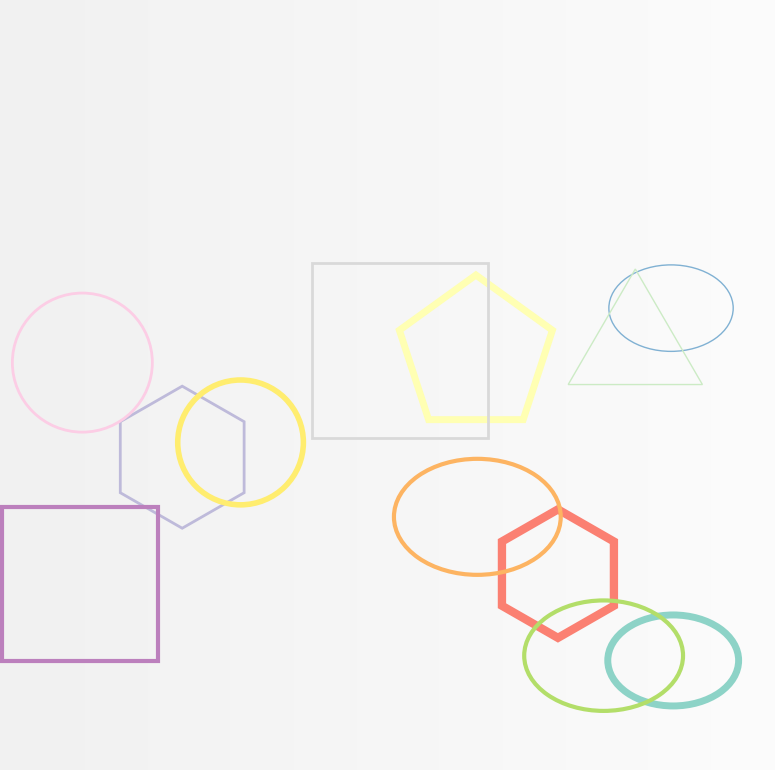[{"shape": "oval", "thickness": 2.5, "radius": 0.42, "center": [0.869, 0.142]}, {"shape": "pentagon", "thickness": 2.5, "radius": 0.52, "center": [0.614, 0.539]}, {"shape": "hexagon", "thickness": 1, "radius": 0.46, "center": [0.235, 0.406]}, {"shape": "hexagon", "thickness": 3, "radius": 0.42, "center": [0.72, 0.255]}, {"shape": "oval", "thickness": 0.5, "radius": 0.4, "center": [0.866, 0.6]}, {"shape": "oval", "thickness": 1.5, "radius": 0.54, "center": [0.616, 0.329]}, {"shape": "oval", "thickness": 1.5, "radius": 0.51, "center": [0.779, 0.148]}, {"shape": "circle", "thickness": 1, "radius": 0.45, "center": [0.106, 0.529]}, {"shape": "square", "thickness": 1, "radius": 0.57, "center": [0.516, 0.545]}, {"shape": "square", "thickness": 1.5, "radius": 0.5, "center": [0.103, 0.242]}, {"shape": "triangle", "thickness": 0.5, "radius": 0.5, "center": [0.82, 0.551]}, {"shape": "circle", "thickness": 2, "radius": 0.41, "center": [0.31, 0.425]}]